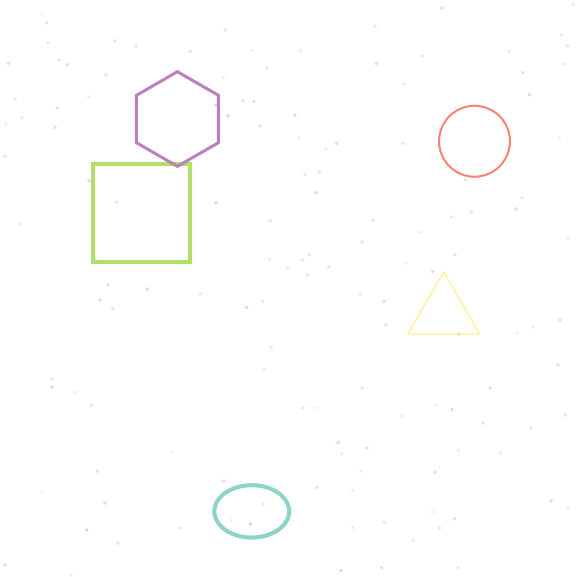[{"shape": "oval", "thickness": 2, "radius": 0.32, "center": [0.436, 0.114]}, {"shape": "circle", "thickness": 1, "radius": 0.31, "center": [0.822, 0.755]}, {"shape": "square", "thickness": 2, "radius": 0.42, "center": [0.245, 0.631]}, {"shape": "hexagon", "thickness": 1.5, "radius": 0.41, "center": [0.307, 0.793]}, {"shape": "triangle", "thickness": 0.5, "radius": 0.36, "center": [0.768, 0.457]}]